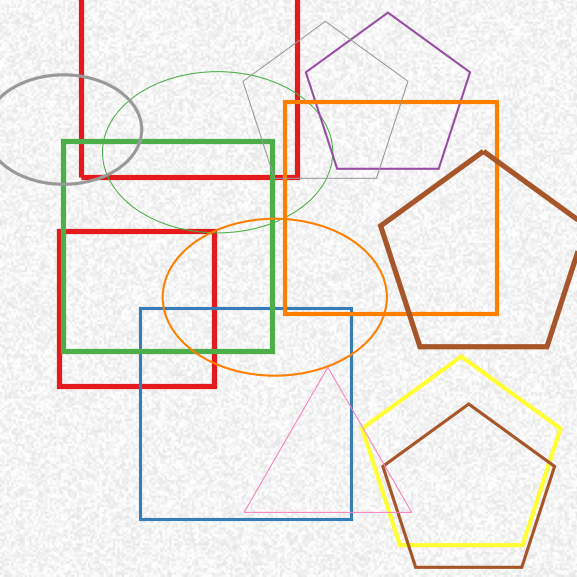[{"shape": "square", "thickness": 2.5, "radius": 0.93, "center": [0.327, 0.88]}, {"shape": "square", "thickness": 2.5, "radius": 0.67, "center": [0.237, 0.465]}, {"shape": "square", "thickness": 1.5, "radius": 0.92, "center": [0.425, 0.283]}, {"shape": "square", "thickness": 2.5, "radius": 0.91, "center": [0.29, 0.573]}, {"shape": "oval", "thickness": 0.5, "radius": 1.0, "center": [0.377, 0.735]}, {"shape": "pentagon", "thickness": 1, "radius": 0.75, "center": [0.672, 0.828]}, {"shape": "square", "thickness": 2, "radius": 0.92, "center": [0.677, 0.639]}, {"shape": "oval", "thickness": 1, "radius": 0.97, "center": [0.476, 0.484]}, {"shape": "pentagon", "thickness": 2, "radius": 0.9, "center": [0.799, 0.201]}, {"shape": "pentagon", "thickness": 1.5, "radius": 0.78, "center": [0.812, 0.143]}, {"shape": "pentagon", "thickness": 2.5, "radius": 0.94, "center": [0.837, 0.55]}, {"shape": "triangle", "thickness": 0.5, "radius": 0.84, "center": [0.568, 0.196]}, {"shape": "oval", "thickness": 1.5, "radius": 0.68, "center": [0.11, 0.775]}, {"shape": "pentagon", "thickness": 0.5, "radius": 0.75, "center": [0.564, 0.812]}]